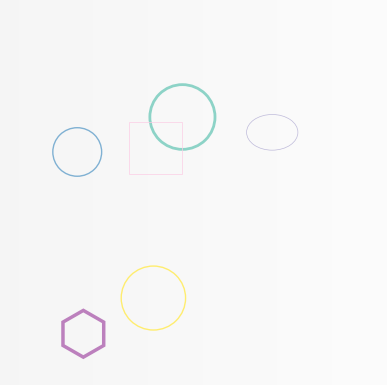[{"shape": "circle", "thickness": 2, "radius": 0.42, "center": [0.471, 0.696]}, {"shape": "oval", "thickness": 0.5, "radius": 0.33, "center": [0.703, 0.656]}, {"shape": "circle", "thickness": 1, "radius": 0.32, "center": [0.199, 0.605]}, {"shape": "square", "thickness": 0.5, "radius": 0.34, "center": [0.402, 0.615]}, {"shape": "hexagon", "thickness": 2.5, "radius": 0.3, "center": [0.215, 0.133]}, {"shape": "circle", "thickness": 1, "radius": 0.42, "center": [0.396, 0.226]}]